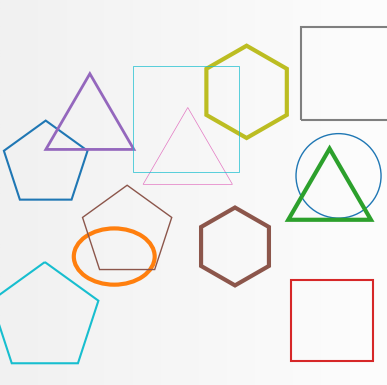[{"shape": "circle", "thickness": 1, "radius": 0.55, "center": [0.874, 0.543]}, {"shape": "pentagon", "thickness": 1.5, "radius": 0.57, "center": [0.118, 0.573]}, {"shape": "oval", "thickness": 3, "radius": 0.52, "center": [0.295, 0.334]}, {"shape": "triangle", "thickness": 3, "radius": 0.62, "center": [0.851, 0.491]}, {"shape": "square", "thickness": 1.5, "radius": 0.52, "center": [0.857, 0.168]}, {"shape": "triangle", "thickness": 2, "radius": 0.66, "center": [0.232, 0.677]}, {"shape": "hexagon", "thickness": 3, "radius": 0.51, "center": [0.606, 0.36]}, {"shape": "pentagon", "thickness": 1, "radius": 0.61, "center": [0.328, 0.398]}, {"shape": "triangle", "thickness": 0.5, "radius": 0.67, "center": [0.485, 0.588]}, {"shape": "square", "thickness": 1.5, "radius": 0.61, "center": [0.899, 0.809]}, {"shape": "hexagon", "thickness": 3, "radius": 0.6, "center": [0.636, 0.761]}, {"shape": "pentagon", "thickness": 1.5, "radius": 0.73, "center": [0.116, 0.174]}, {"shape": "square", "thickness": 0.5, "radius": 0.68, "center": [0.479, 0.691]}]